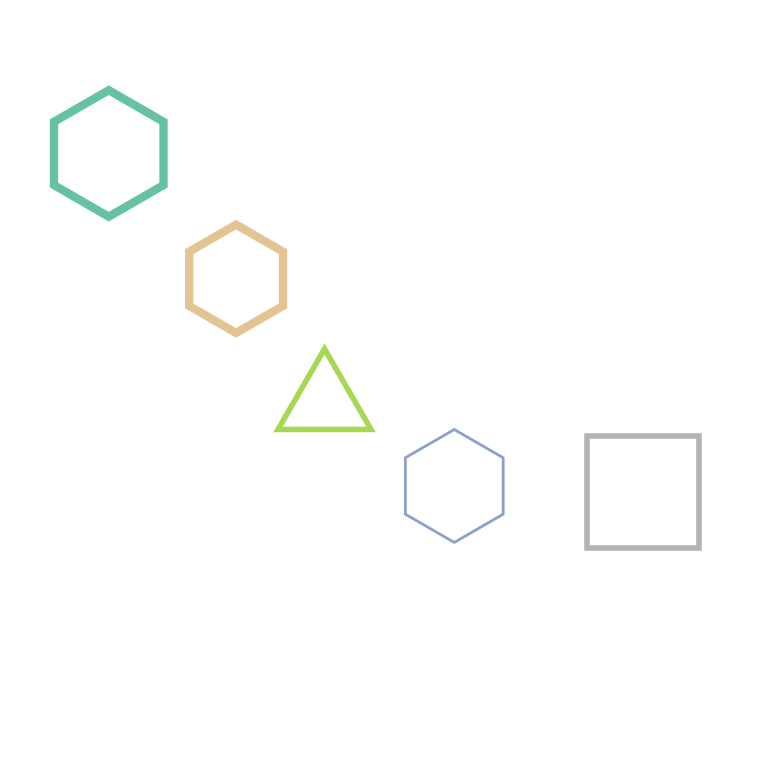[{"shape": "hexagon", "thickness": 3, "radius": 0.41, "center": [0.141, 0.801]}, {"shape": "hexagon", "thickness": 1, "radius": 0.37, "center": [0.59, 0.369]}, {"shape": "triangle", "thickness": 2, "radius": 0.35, "center": [0.421, 0.477]}, {"shape": "hexagon", "thickness": 3, "radius": 0.35, "center": [0.307, 0.638]}, {"shape": "square", "thickness": 2, "radius": 0.36, "center": [0.836, 0.362]}]